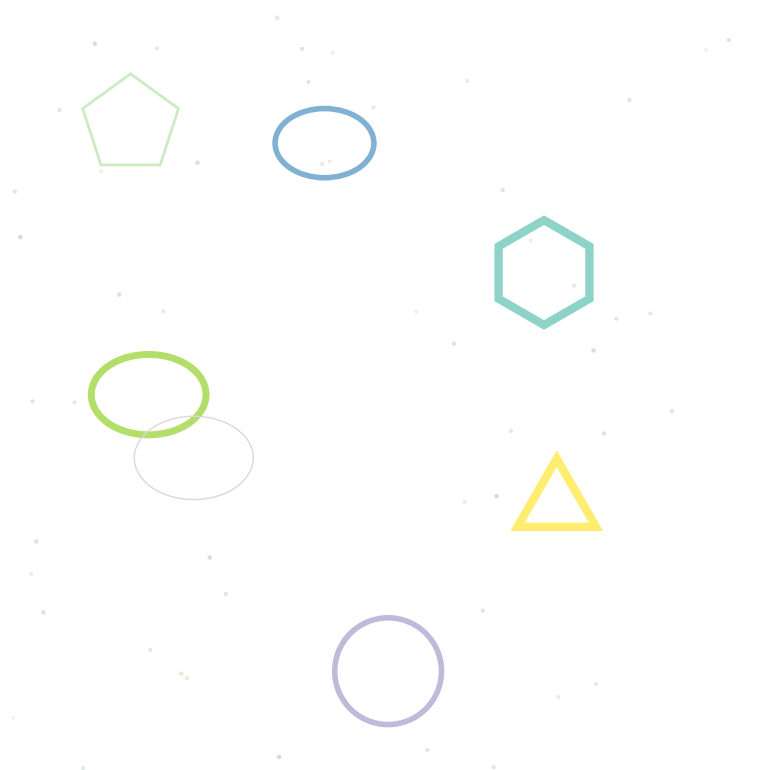[{"shape": "hexagon", "thickness": 3, "radius": 0.34, "center": [0.707, 0.646]}, {"shape": "circle", "thickness": 2, "radius": 0.35, "center": [0.504, 0.128]}, {"shape": "oval", "thickness": 2, "radius": 0.32, "center": [0.421, 0.814]}, {"shape": "oval", "thickness": 2.5, "radius": 0.37, "center": [0.193, 0.488]}, {"shape": "oval", "thickness": 0.5, "radius": 0.39, "center": [0.252, 0.405]}, {"shape": "pentagon", "thickness": 1, "radius": 0.33, "center": [0.17, 0.839]}, {"shape": "triangle", "thickness": 3, "radius": 0.29, "center": [0.723, 0.345]}]